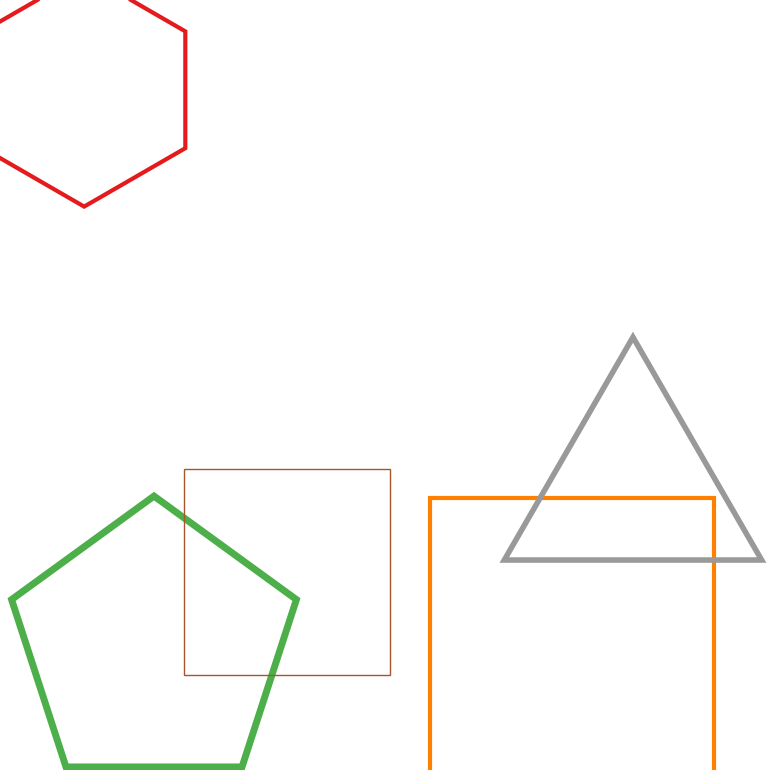[{"shape": "hexagon", "thickness": 1.5, "radius": 0.76, "center": [0.109, 0.883]}, {"shape": "pentagon", "thickness": 2.5, "radius": 0.97, "center": [0.2, 0.161]}, {"shape": "square", "thickness": 1.5, "radius": 0.92, "center": [0.743, 0.17]}, {"shape": "square", "thickness": 0.5, "radius": 0.67, "center": [0.372, 0.257]}, {"shape": "triangle", "thickness": 2, "radius": 0.96, "center": [0.822, 0.369]}]